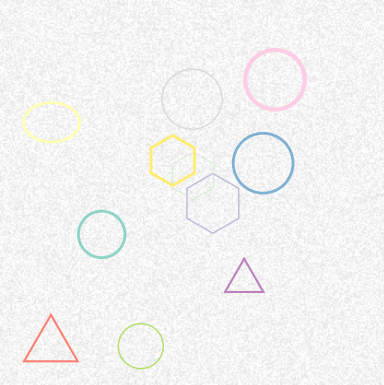[{"shape": "circle", "thickness": 2, "radius": 0.3, "center": [0.264, 0.391]}, {"shape": "oval", "thickness": 2, "radius": 0.36, "center": [0.134, 0.682]}, {"shape": "hexagon", "thickness": 1, "radius": 0.39, "center": [0.553, 0.472]}, {"shape": "triangle", "thickness": 1.5, "radius": 0.4, "center": [0.132, 0.102]}, {"shape": "circle", "thickness": 2, "radius": 0.39, "center": [0.683, 0.576]}, {"shape": "circle", "thickness": 1, "radius": 0.29, "center": [0.366, 0.101]}, {"shape": "circle", "thickness": 3, "radius": 0.39, "center": [0.714, 0.793]}, {"shape": "circle", "thickness": 1, "radius": 0.39, "center": [0.499, 0.742]}, {"shape": "triangle", "thickness": 1.5, "radius": 0.29, "center": [0.634, 0.27]}, {"shape": "hexagon", "thickness": 0.5, "radius": 0.31, "center": [0.501, 0.543]}, {"shape": "hexagon", "thickness": 2, "radius": 0.33, "center": [0.449, 0.583]}]